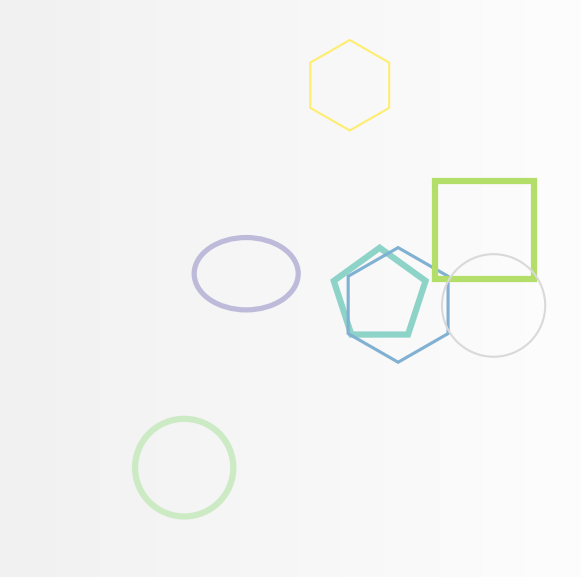[{"shape": "pentagon", "thickness": 3, "radius": 0.42, "center": [0.653, 0.487]}, {"shape": "oval", "thickness": 2.5, "radius": 0.45, "center": [0.424, 0.525]}, {"shape": "hexagon", "thickness": 1.5, "radius": 0.5, "center": [0.685, 0.471]}, {"shape": "square", "thickness": 3, "radius": 0.42, "center": [0.834, 0.601]}, {"shape": "circle", "thickness": 1, "radius": 0.44, "center": [0.849, 0.47]}, {"shape": "circle", "thickness": 3, "radius": 0.42, "center": [0.317, 0.189]}, {"shape": "hexagon", "thickness": 1, "radius": 0.39, "center": [0.602, 0.852]}]